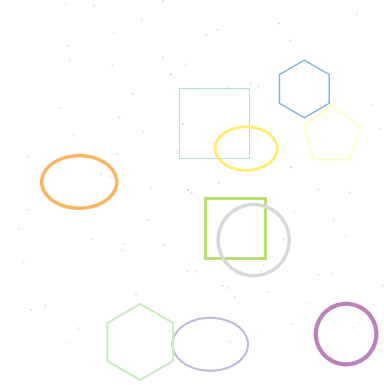[{"shape": "square", "thickness": 0.5, "radius": 0.45, "center": [0.555, 0.681]}, {"shape": "pentagon", "thickness": 1, "radius": 0.39, "center": [0.862, 0.648]}, {"shape": "oval", "thickness": 1.5, "radius": 0.49, "center": [0.546, 0.106]}, {"shape": "hexagon", "thickness": 1, "radius": 0.37, "center": [0.791, 0.769]}, {"shape": "oval", "thickness": 2.5, "radius": 0.49, "center": [0.206, 0.527]}, {"shape": "square", "thickness": 2, "radius": 0.39, "center": [0.611, 0.408]}, {"shape": "circle", "thickness": 2.5, "radius": 0.46, "center": [0.659, 0.376]}, {"shape": "circle", "thickness": 3, "radius": 0.39, "center": [0.899, 0.132]}, {"shape": "hexagon", "thickness": 1.5, "radius": 0.49, "center": [0.364, 0.112]}, {"shape": "oval", "thickness": 2, "radius": 0.4, "center": [0.64, 0.614]}]